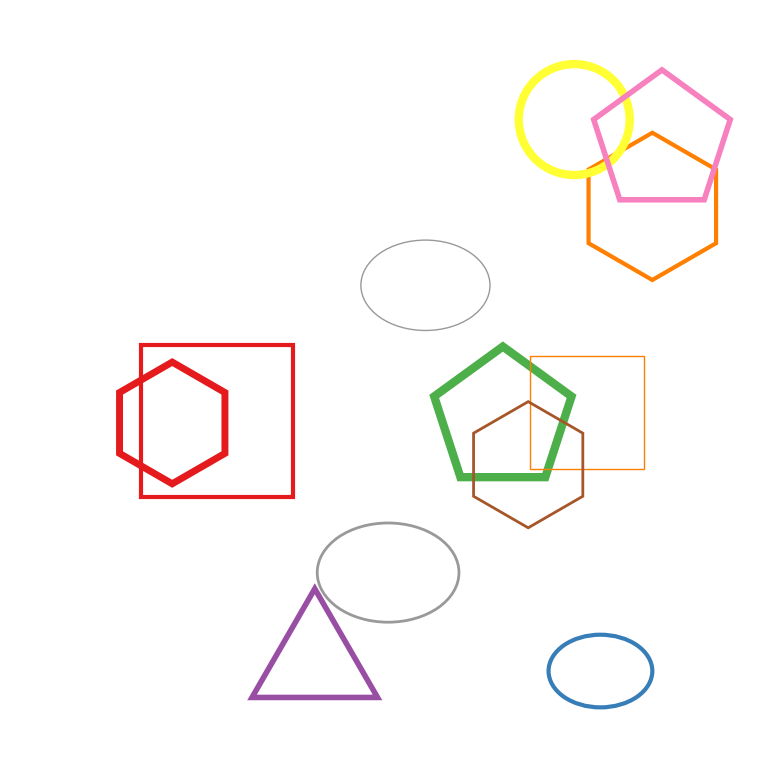[{"shape": "hexagon", "thickness": 2.5, "radius": 0.4, "center": [0.224, 0.451]}, {"shape": "square", "thickness": 1.5, "radius": 0.49, "center": [0.281, 0.453]}, {"shape": "oval", "thickness": 1.5, "radius": 0.34, "center": [0.78, 0.129]}, {"shape": "pentagon", "thickness": 3, "radius": 0.47, "center": [0.653, 0.456]}, {"shape": "triangle", "thickness": 2, "radius": 0.47, "center": [0.409, 0.141]}, {"shape": "square", "thickness": 0.5, "radius": 0.37, "center": [0.762, 0.464]}, {"shape": "hexagon", "thickness": 1.5, "radius": 0.48, "center": [0.847, 0.732]}, {"shape": "circle", "thickness": 3, "radius": 0.36, "center": [0.746, 0.845]}, {"shape": "hexagon", "thickness": 1, "radius": 0.41, "center": [0.686, 0.396]}, {"shape": "pentagon", "thickness": 2, "radius": 0.47, "center": [0.86, 0.816]}, {"shape": "oval", "thickness": 0.5, "radius": 0.42, "center": [0.553, 0.629]}, {"shape": "oval", "thickness": 1, "radius": 0.46, "center": [0.504, 0.256]}]